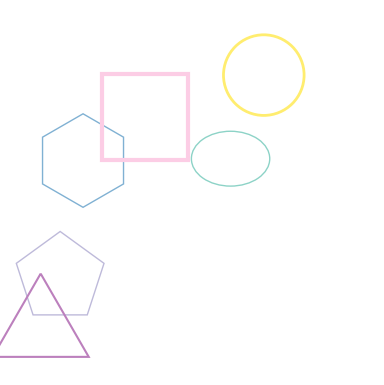[{"shape": "oval", "thickness": 1, "radius": 0.51, "center": [0.599, 0.588]}, {"shape": "pentagon", "thickness": 1, "radius": 0.6, "center": [0.156, 0.279]}, {"shape": "hexagon", "thickness": 1, "radius": 0.61, "center": [0.216, 0.583]}, {"shape": "square", "thickness": 3, "radius": 0.56, "center": [0.377, 0.696]}, {"shape": "triangle", "thickness": 1.5, "radius": 0.72, "center": [0.106, 0.145]}, {"shape": "circle", "thickness": 2, "radius": 0.52, "center": [0.685, 0.805]}]